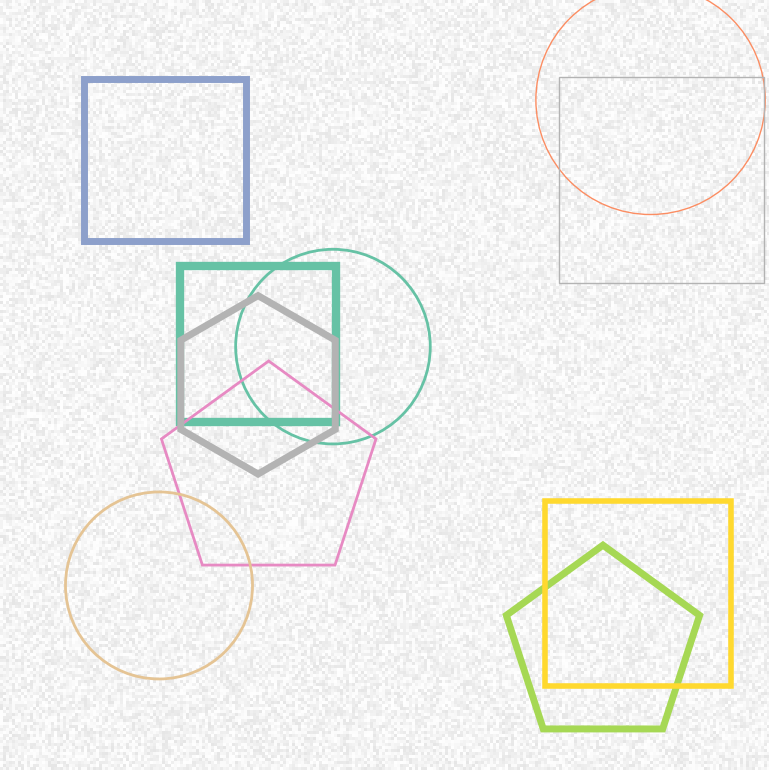[{"shape": "square", "thickness": 3, "radius": 0.51, "center": [0.335, 0.553]}, {"shape": "circle", "thickness": 1, "radius": 0.63, "center": [0.432, 0.55]}, {"shape": "circle", "thickness": 0.5, "radius": 0.74, "center": [0.845, 0.87]}, {"shape": "square", "thickness": 2.5, "radius": 0.52, "center": [0.214, 0.793]}, {"shape": "pentagon", "thickness": 1, "radius": 0.73, "center": [0.349, 0.385]}, {"shape": "pentagon", "thickness": 2.5, "radius": 0.66, "center": [0.783, 0.16]}, {"shape": "square", "thickness": 2, "radius": 0.6, "center": [0.829, 0.229]}, {"shape": "circle", "thickness": 1, "radius": 0.61, "center": [0.206, 0.24]}, {"shape": "square", "thickness": 0.5, "radius": 0.67, "center": [0.859, 0.766]}, {"shape": "hexagon", "thickness": 2.5, "radius": 0.58, "center": [0.335, 0.5]}]